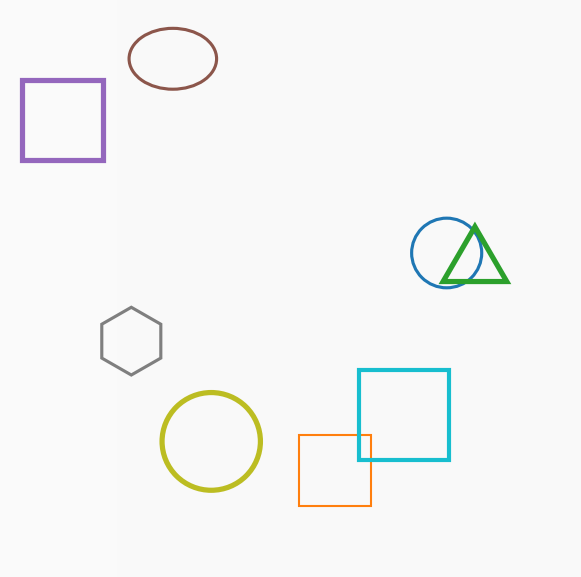[{"shape": "circle", "thickness": 1.5, "radius": 0.3, "center": [0.768, 0.561]}, {"shape": "square", "thickness": 1, "radius": 0.31, "center": [0.576, 0.184]}, {"shape": "triangle", "thickness": 2.5, "radius": 0.32, "center": [0.817, 0.543]}, {"shape": "square", "thickness": 2.5, "radius": 0.35, "center": [0.107, 0.791]}, {"shape": "oval", "thickness": 1.5, "radius": 0.38, "center": [0.297, 0.897]}, {"shape": "hexagon", "thickness": 1.5, "radius": 0.29, "center": [0.226, 0.408]}, {"shape": "circle", "thickness": 2.5, "radius": 0.42, "center": [0.363, 0.235]}, {"shape": "square", "thickness": 2, "radius": 0.39, "center": [0.695, 0.281]}]